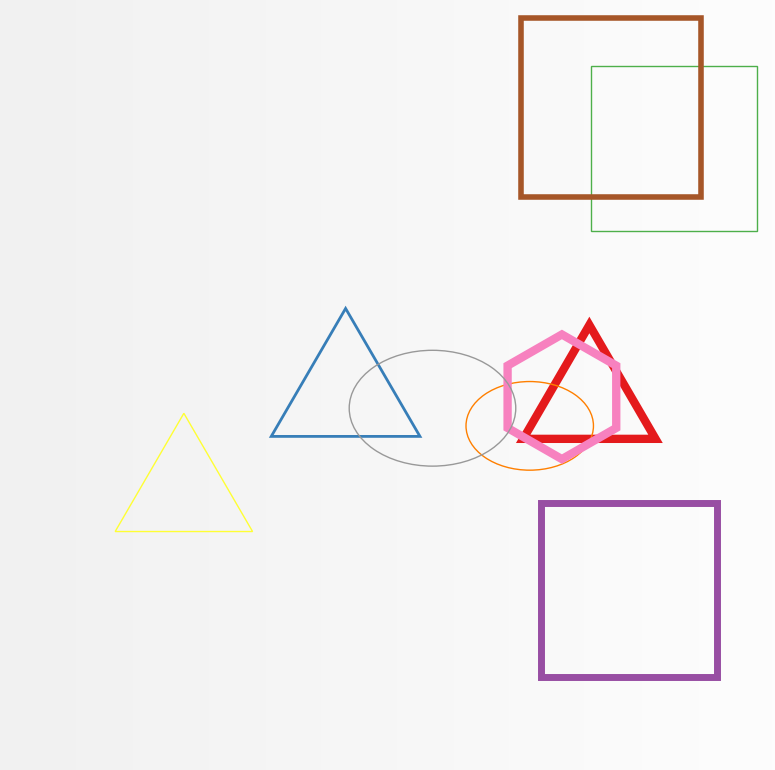[{"shape": "triangle", "thickness": 3, "radius": 0.49, "center": [0.76, 0.479]}, {"shape": "triangle", "thickness": 1, "radius": 0.55, "center": [0.446, 0.489]}, {"shape": "square", "thickness": 0.5, "radius": 0.53, "center": [0.869, 0.807]}, {"shape": "square", "thickness": 2.5, "radius": 0.57, "center": [0.812, 0.234]}, {"shape": "oval", "thickness": 0.5, "radius": 0.41, "center": [0.684, 0.447]}, {"shape": "triangle", "thickness": 0.5, "radius": 0.51, "center": [0.237, 0.361]}, {"shape": "square", "thickness": 2, "radius": 0.58, "center": [0.788, 0.86]}, {"shape": "hexagon", "thickness": 3, "radius": 0.4, "center": [0.725, 0.485]}, {"shape": "oval", "thickness": 0.5, "radius": 0.54, "center": [0.558, 0.47]}]